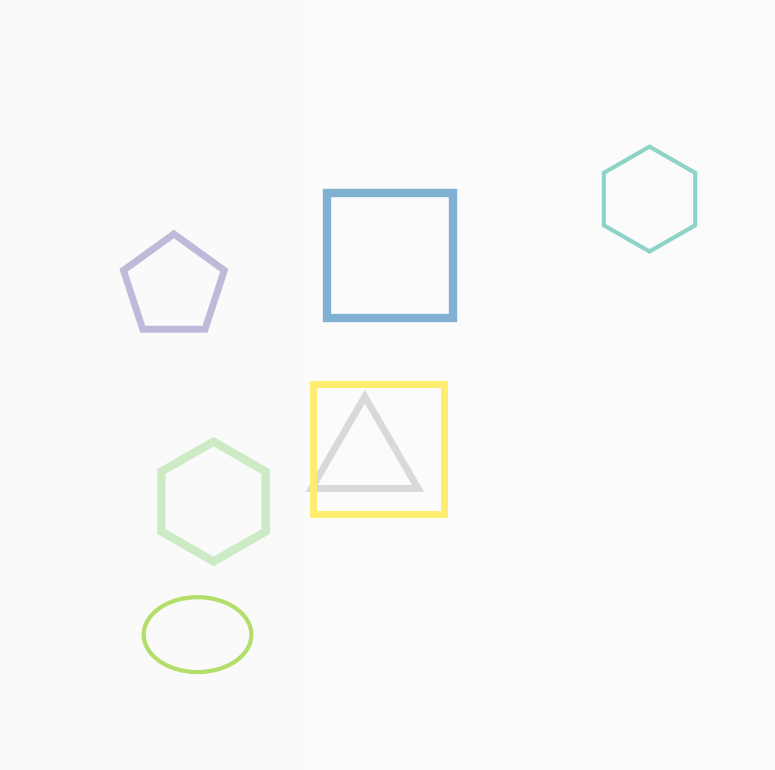[{"shape": "hexagon", "thickness": 1.5, "radius": 0.34, "center": [0.838, 0.741]}, {"shape": "pentagon", "thickness": 2.5, "radius": 0.34, "center": [0.224, 0.628]}, {"shape": "square", "thickness": 3, "radius": 0.41, "center": [0.503, 0.668]}, {"shape": "oval", "thickness": 1.5, "radius": 0.35, "center": [0.255, 0.176]}, {"shape": "triangle", "thickness": 2.5, "radius": 0.4, "center": [0.471, 0.405]}, {"shape": "hexagon", "thickness": 3, "radius": 0.39, "center": [0.276, 0.349]}, {"shape": "square", "thickness": 2.5, "radius": 0.42, "center": [0.488, 0.417]}]